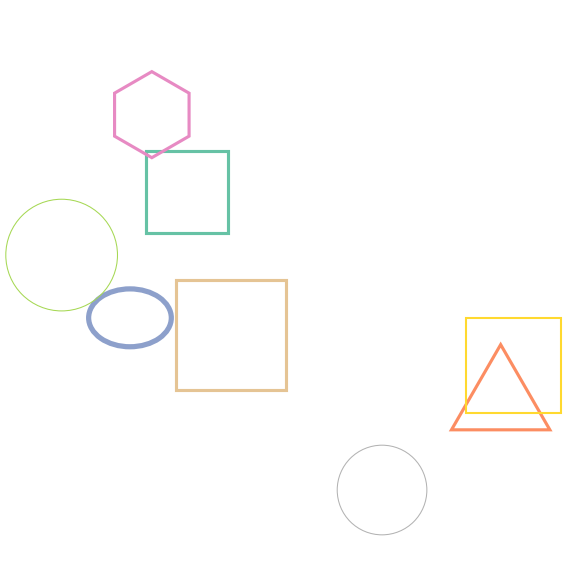[{"shape": "square", "thickness": 1.5, "radius": 0.36, "center": [0.324, 0.666]}, {"shape": "triangle", "thickness": 1.5, "radius": 0.49, "center": [0.867, 0.304]}, {"shape": "oval", "thickness": 2.5, "radius": 0.36, "center": [0.225, 0.449]}, {"shape": "hexagon", "thickness": 1.5, "radius": 0.37, "center": [0.263, 0.801]}, {"shape": "circle", "thickness": 0.5, "radius": 0.48, "center": [0.107, 0.557]}, {"shape": "square", "thickness": 1, "radius": 0.41, "center": [0.889, 0.366]}, {"shape": "square", "thickness": 1.5, "radius": 0.47, "center": [0.4, 0.419]}, {"shape": "circle", "thickness": 0.5, "radius": 0.39, "center": [0.662, 0.151]}]